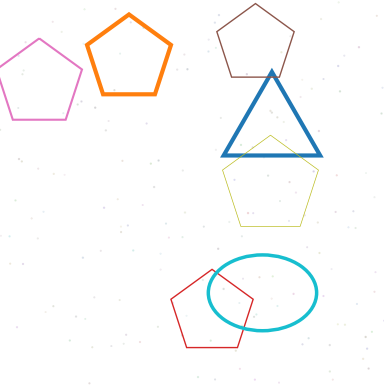[{"shape": "triangle", "thickness": 3, "radius": 0.72, "center": [0.706, 0.669]}, {"shape": "pentagon", "thickness": 3, "radius": 0.57, "center": [0.335, 0.848]}, {"shape": "pentagon", "thickness": 1, "radius": 0.56, "center": [0.551, 0.188]}, {"shape": "pentagon", "thickness": 1, "radius": 0.53, "center": [0.664, 0.885]}, {"shape": "pentagon", "thickness": 1.5, "radius": 0.58, "center": [0.102, 0.783]}, {"shape": "pentagon", "thickness": 0.5, "radius": 0.65, "center": [0.703, 0.518]}, {"shape": "oval", "thickness": 2.5, "radius": 0.7, "center": [0.682, 0.239]}]